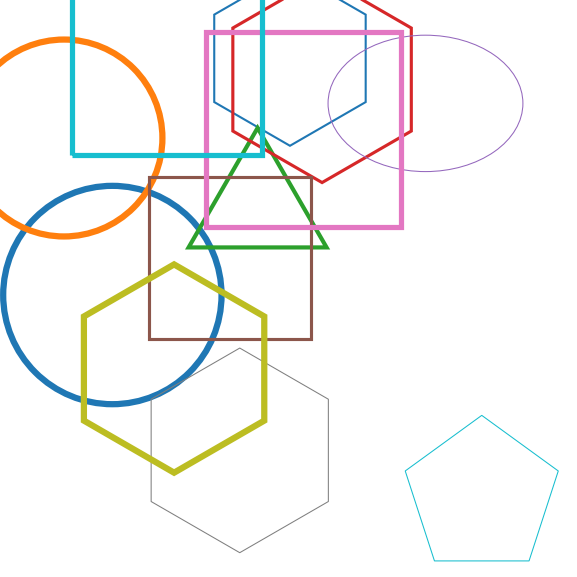[{"shape": "hexagon", "thickness": 1, "radius": 0.76, "center": [0.502, 0.898]}, {"shape": "circle", "thickness": 3, "radius": 0.95, "center": [0.195, 0.488]}, {"shape": "circle", "thickness": 3, "radius": 0.85, "center": [0.111, 0.76]}, {"shape": "triangle", "thickness": 2, "radius": 0.69, "center": [0.446, 0.64]}, {"shape": "hexagon", "thickness": 1.5, "radius": 0.89, "center": [0.558, 0.861]}, {"shape": "oval", "thickness": 0.5, "radius": 0.84, "center": [0.737, 0.82]}, {"shape": "square", "thickness": 1.5, "radius": 0.7, "center": [0.398, 0.552]}, {"shape": "square", "thickness": 2.5, "radius": 0.84, "center": [0.526, 0.776]}, {"shape": "hexagon", "thickness": 0.5, "radius": 0.89, "center": [0.415, 0.219]}, {"shape": "hexagon", "thickness": 3, "radius": 0.9, "center": [0.301, 0.361]}, {"shape": "pentagon", "thickness": 0.5, "radius": 0.7, "center": [0.834, 0.141]}, {"shape": "square", "thickness": 2.5, "radius": 0.82, "center": [0.289, 0.896]}]